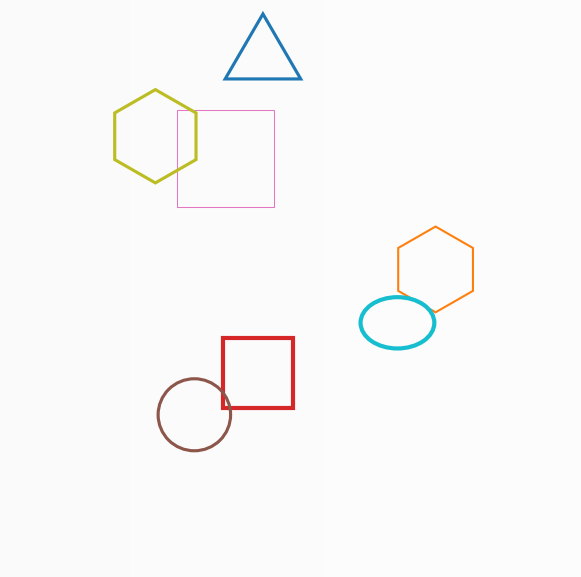[{"shape": "triangle", "thickness": 1.5, "radius": 0.38, "center": [0.452, 0.9]}, {"shape": "hexagon", "thickness": 1, "radius": 0.37, "center": [0.749, 0.533]}, {"shape": "square", "thickness": 2, "radius": 0.3, "center": [0.444, 0.353]}, {"shape": "circle", "thickness": 1.5, "radius": 0.31, "center": [0.334, 0.281]}, {"shape": "square", "thickness": 0.5, "radius": 0.42, "center": [0.388, 0.725]}, {"shape": "hexagon", "thickness": 1.5, "radius": 0.4, "center": [0.267, 0.763]}, {"shape": "oval", "thickness": 2, "radius": 0.32, "center": [0.684, 0.44]}]